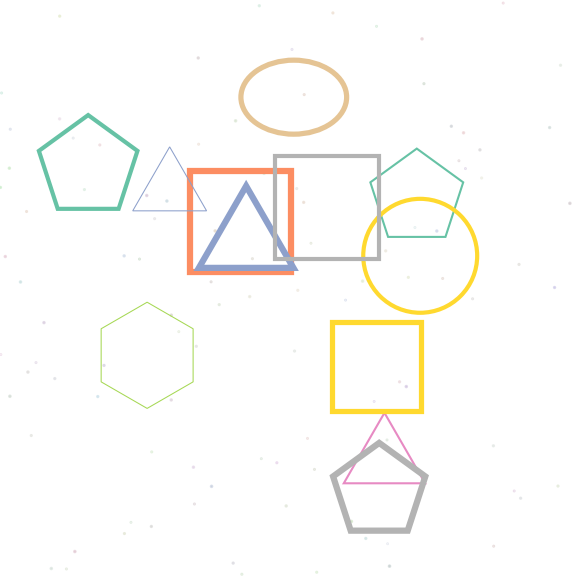[{"shape": "pentagon", "thickness": 1, "radius": 0.42, "center": [0.722, 0.657]}, {"shape": "pentagon", "thickness": 2, "radius": 0.45, "center": [0.153, 0.71]}, {"shape": "square", "thickness": 3, "radius": 0.43, "center": [0.416, 0.616]}, {"shape": "triangle", "thickness": 0.5, "radius": 0.37, "center": [0.294, 0.671]}, {"shape": "triangle", "thickness": 3, "radius": 0.47, "center": [0.426, 0.583]}, {"shape": "triangle", "thickness": 1, "radius": 0.41, "center": [0.666, 0.203]}, {"shape": "hexagon", "thickness": 0.5, "radius": 0.46, "center": [0.255, 0.384]}, {"shape": "square", "thickness": 2.5, "radius": 0.39, "center": [0.652, 0.365]}, {"shape": "circle", "thickness": 2, "radius": 0.49, "center": [0.728, 0.556]}, {"shape": "oval", "thickness": 2.5, "radius": 0.46, "center": [0.509, 0.831]}, {"shape": "pentagon", "thickness": 3, "radius": 0.42, "center": [0.657, 0.148]}, {"shape": "square", "thickness": 2, "radius": 0.45, "center": [0.567, 0.64]}]